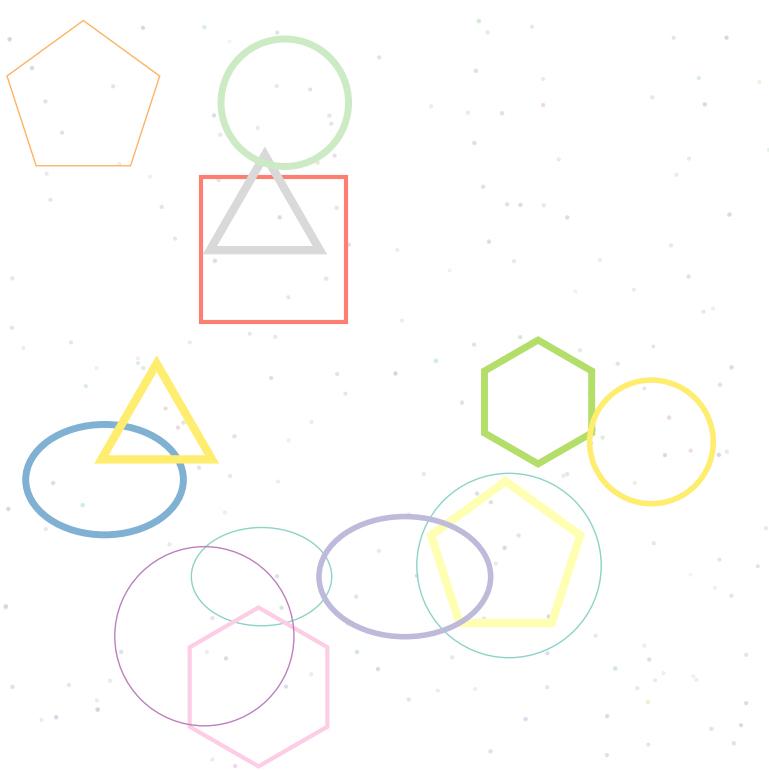[{"shape": "oval", "thickness": 0.5, "radius": 0.46, "center": [0.34, 0.251]}, {"shape": "circle", "thickness": 0.5, "radius": 0.6, "center": [0.661, 0.266]}, {"shape": "pentagon", "thickness": 3, "radius": 0.51, "center": [0.657, 0.273]}, {"shape": "oval", "thickness": 2, "radius": 0.56, "center": [0.526, 0.251]}, {"shape": "square", "thickness": 1.5, "radius": 0.47, "center": [0.355, 0.676]}, {"shape": "oval", "thickness": 2.5, "radius": 0.51, "center": [0.136, 0.377]}, {"shape": "pentagon", "thickness": 0.5, "radius": 0.52, "center": [0.108, 0.869]}, {"shape": "hexagon", "thickness": 2.5, "radius": 0.4, "center": [0.699, 0.478]}, {"shape": "hexagon", "thickness": 1.5, "radius": 0.52, "center": [0.336, 0.108]}, {"shape": "triangle", "thickness": 3, "radius": 0.41, "center": [0.344, 0.716]}, {"shape": "circle", "thickness": 0.5, "radius": 0.58, "center": [0.265, 0.174]}, {"shape": "circle", "thickness": 2.5, "radius": 0.41, "center": [0.37, 0.867]}, {"shape": "circle", "thickness": 2, "radius": 0.4, "center": [0.846, 0.426]}, {"shape": "triangle", "thickness": 3, "radius": 0.41, "center": [0.203, 0.445]}]